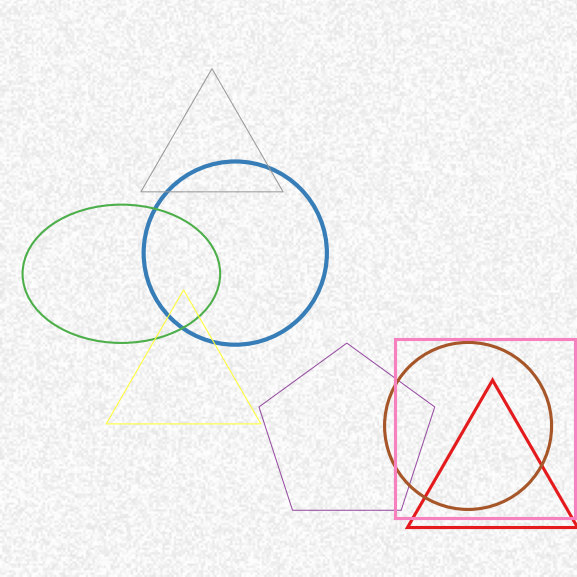[{"shape": "triangle", "thickness": 1.5, "radius": 0.85, "center": [0.853, 0.171]}, {"shape": "circle", "thickness": 2, "radius": 0.79, "center": [0.407, 0.561]}, {"shape": "oval", "thickness": 1, "radius": 0.86, "center": [0.21, 0.525]}, {"shape": "pentagon", "thickness": 0.5, "radius": 0.8, "center": [0.601, 0.245]}, {"shape": "triangle", "thickness": 0.5, "radius": 0.77, "center": [0.318, 0.342]}, {"shape": "circle", "thickness": 1.5, "radius": 0.72, "center": [0.811, 0.262]}, {"shape": "square", "thickness": 1.5, "radius": 0.78, "center": [0.84, 0.257]}, {"shape": "triangle", "thickness": 0.5, "radius": 0.71, "center": [0.367, 0.738]}]